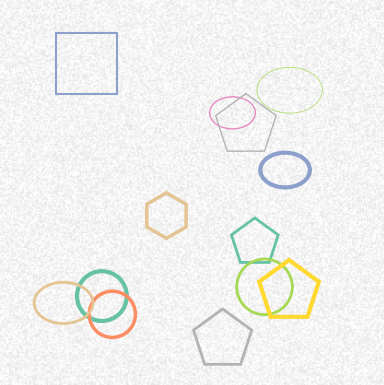[{"shape": "circle", "thickness": 3, "radius": 0.32, "center": [0.265, 0.231]}, {"shape": "pentagon", "thickness": 2, "radius": 0.32, "center": [0.662, 0.37]}, {"shape": "circle", "thickness": 2.5, "radius": 0.3, "center": [0.292, 0.184]}, {"shape": "oval", "thickness": 3, "radius": 0.32, "center": [0.741, 0.558]}, {"shape": "square", "thickness": 1.5, "radius": 0.4, "center": [0.226, 0.835]}, {"shape": "oval", "thickness": 1, "radius": 0.3, "center": [0.604, 0.707]}, {"shape": "oval", "thickness": 0.5, "radius": 0.43, "center": [0.752, 0.766]}, {"shape": "circle", "thickness": 2, "radius": 0.36, "center": [0.687, 0.255]}, {"shape": "pentagon", "thickness": 3, "radius": 0.41, "center": [0.751, 0.243]}, {"shape": "oval", "thickness": 2, "radius": 0.38, "center": [0.165, 0.213]}, {"shape": "hexagon", "thickness": 2.5, "radius": 0.29, "center": [0.432, 0.44]}, {"shape": "pentagon", "thickness": 1, "radius": 0.41, "center": [0.639, 0.674]}, {"shape": "pentagon", "thickness": 2, "radius": 0.4, "center": [0.578, 0.118]}]